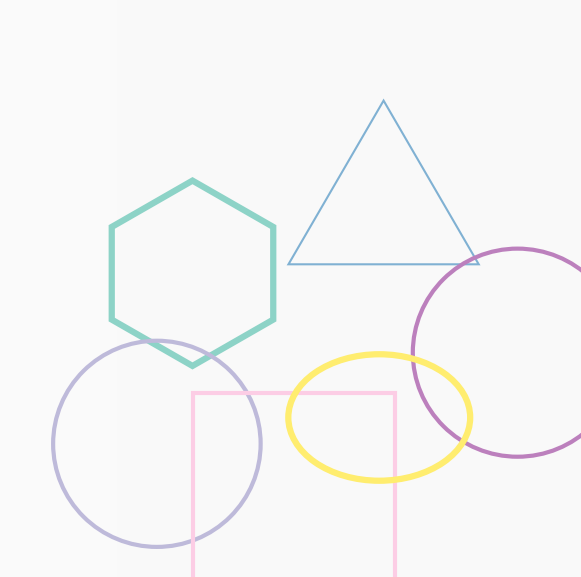[{"shape": "hexagon", "thickness": 3, "radius": 0.8, "center": [0.331, 0.526]}, {"shape": "circle", "thickness": 2, "radius": 0.89, "center": [0.27, 0.231]}, {"shape": "triangle", "thickness": 1, "radius": 0.94, "center": [0.66, 0.636]}, {"shape": "square", "thickness": 2, "radius": 0.87, "center": [0.506, 0.146]}, {"shape": "circle", "thickness": 2, "radius": 0.9, "center": [0.89, 0.388]}, {"shape": "oval", "thickness": 3, "radius": 0.78, "center": [0.652, 0.276]}]